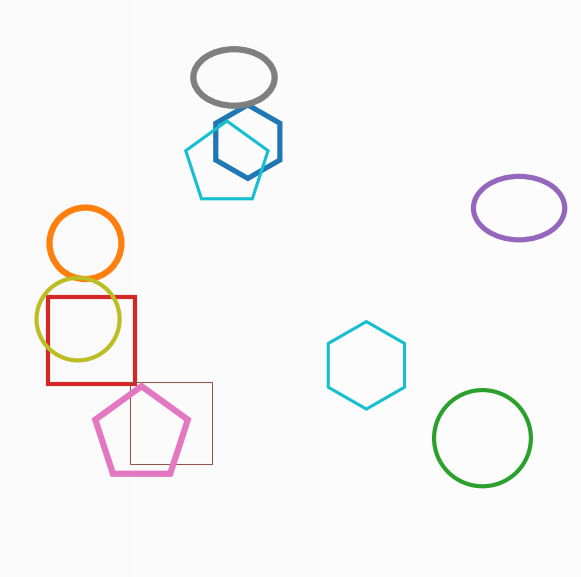[{"shape": "hexagon", "thickness": 2.5, "radius": 0.32, "center": [0.426, 0.754]}, {"shape": "circle", "thickness": 3, "radius": 0.31, "center": [0.147, 0.578]}, {"shape": "circle", "thickness": 2, "radius": 0.42, "center": [0.83, 0.24]}, {"shape": "square", "thickness": 2, "radius": 0.38, "center": [0.157, 0.41]}, {"shape": "oval", "thickness": 2.5, "radius": 0.39, "center": [0.893, 0.639]}, {"shape": "square", "thickness": 0.5, "radius": 0.35, "center": [0.294, 0.266]}, {"shape": "pentagon", "thickness": 3, "radius": 0.42, "center": [0.244, 0.247]}, {"shape": "oval", "thickness": 3, "radius": 0.35, "center": [0.403, 0.865]}, {"shape": "circle", "thickness": 2, "radius": 0.36, "center": [0.134, 0.447]}, {"shape": "hexagon", "thickness": 1.5, "radius": 0.38, "center": [0.63, 0.367]}, {"shape": "pentagon", "thickness": 1.5, "radius": 0.37, "center": [0.39, 0.715]}]